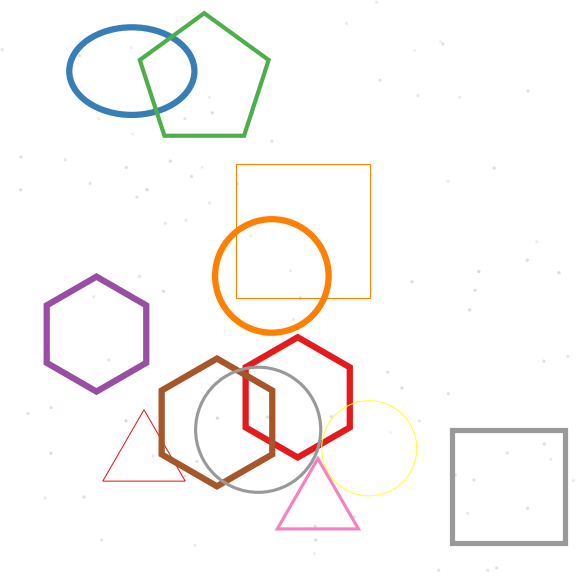[{"shape": "hexagon", "thickness": 3, "radius": 0.52, "center": [0.516, 0.311]}, {"shape": "triangle", "thickness": 0.5, "radius": 0.41, "center": [0.249, 0.207]}, {"shape": "oval", "thickness": 3, "radius": 0.54, "center": [0.228, 0.876]}, {"shape": "pentagon", "thickness": 2, "radius": 0.59, "center": [0.354, 0.859]}, {"shape": "hexagon", "thickness": 3, "radius": 0.5, "center": [0.167, 0.421]}, {"shape": "circle", "thickness": 3, "radius": 0.49, "center": [0.471, 0.521]}, {"shape": "square", "thickness": 0.5, "radius": 0.58, "center": [0.525, 0.599]}, {"shape": "circle", "thickness": 0.5, "radius": 0.41, "center": [0.639, 0.223]}, {"shape": "hexagon", "thickness": 3, "radius": 0.55, "center": [0.376, 0.268]}, {"shape": "triangle", "thickness": 1.5, "radius": 0.41, "center": [0.55, 0.124]}, {"shape": "square", "thickness": 2.5, "radius": 0.49, "center": [0.881, 0.157]}, {"shape": "circle", "thickness": 1.5, "radius": 0.54, "center": [0.447, 0.255]}]